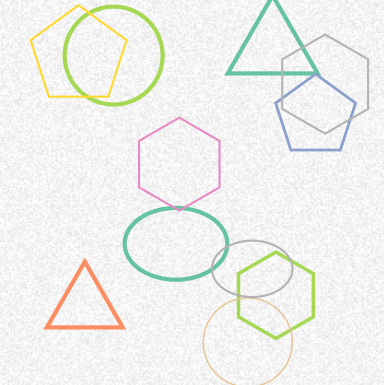[{"shape": "oval", "thickness": 3, "radius": 0.67, "center": [0.457, 0.367]}, {"shape": "triangle", "thickness": 3, "radius": 0.67, "center": [0.708, 0.877]}, {"shape": "triangle", "thickness": 3, "radius": 0.57, "center": [0.22, 0.206]}, {"shape": "pentagon", "thickness": 2, "radius": 0.55, "center": [0.82, 0.699]}, {"shape": "hexagon", "thickness": 1.5, "radius": 0.6, "center": [0.466, 0.574]}, {"shape": "hexagon", "thickness": 2.5, "radius": 0.56, "center": [0.717, 0.233]}, {"shape": "circle", "thickness": 3, "radius": 0.64, "center": [0.295, 0.856]}, {"shape": "pentagon", "thickness": 1.5, "radius": 0.66, "center": [0.204, 0.855]}, {"shape": "circle", "thickness": 1, "radius": 0.58, "center": [0.644, 0.111]}, {"shape": "oval", "thickness": 1.5, "radius": 0.52, "center": [0.655, 0.302]}, {"shape": "hexagon", "thickness": 1.5, "radius": 0.64, "center": [0.845, 0.782]}]